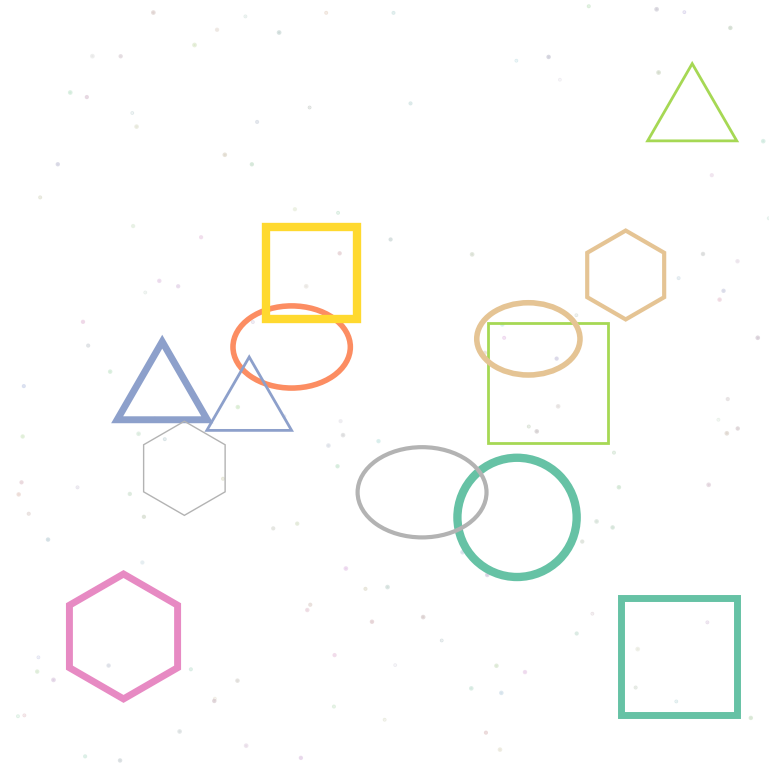[{"shape": "circle", "thickness": 3, "radius": 0.39, "center": [0.671, 0.328]}, {"shape": "square", "thickness": 2.5, "radius": 0.38, "center": [0.882, 0.147]}, {"shape": "oval", "thickness": 2, "radius": 0.38, "center": [0.379, 0.549]}, {"shape": "triangle", "thickness": 2.5, "radius": 0.34, "center": [0.211, 0.489]}, {"shape": "triangle", "thickness": 1, "radius": 0.32, "center": [0.324, 0.473]}, {"shape": "hexagon", "thickness": 2.5, "radius": 0.41, "center": [0.16, 0.173]}, {"shape": "square", "thickness": 1, "radius": 0.39, "center": [0.712, 0.503]}, {"shape": "triangle", "thickness": 1, "radius": 0.33, "center": [0.899, 0.85]}, {"shape": "square", "thickness": 3, "radius": 0.3, "center": [0.405, 0.645]}, {"shape": "hexagon", "thickness": 1.5, "radius": 0.29, "center": [0.813, 0.643]}, {"shape": "oval", "thickness": 2, "radius": 0.34, "center": [0.686, 0.56]}, {"shape": "hexagon", "thickness": 0.5, "radius": 0.31, "center": [0.239, 0.392]}, {"shape": "oval", "thickness": 1.5, "radius": 0.42, "center": [0.548, 0.361]}]